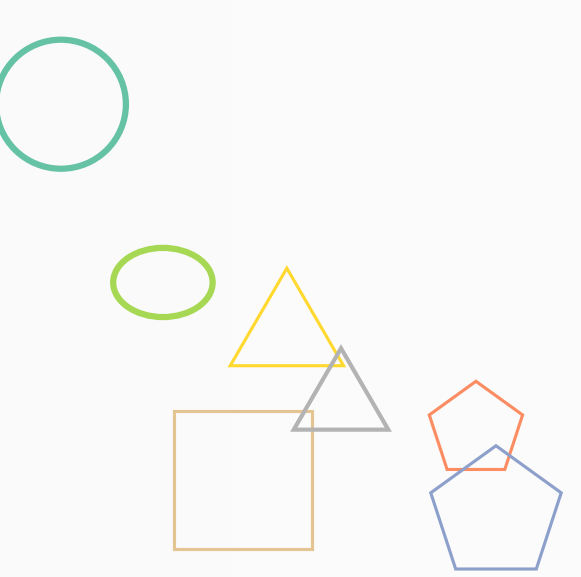[{"shape": "circle", "thickness": 3, "radius": 0.56, "center": [0.105, 0.819]}, {"shape": "pentagon", "thickness": 1.5, "radius": 0.42, "center": [0.819, 0.254]}, {"shape": "pentagon", "thickness": 1.5, "radius": 0.59, "center": [0.853, 0.109]}, {"shape": "oval", "thickness": 3, "radius": 0.43, "center": [0.28, 0.51]}, {"shape": "triangle", "thickness": 1.5, "radius": 0.56, "center": [0.494, 0.422]}, {"shape": "square", "thickness": 1.5, "radius": 0.6, "center": [0.418, 0.168]}, {"shape": "triangle", "thickness": 2, "radius": 0.47, "center": [0.587, 0.302]}]